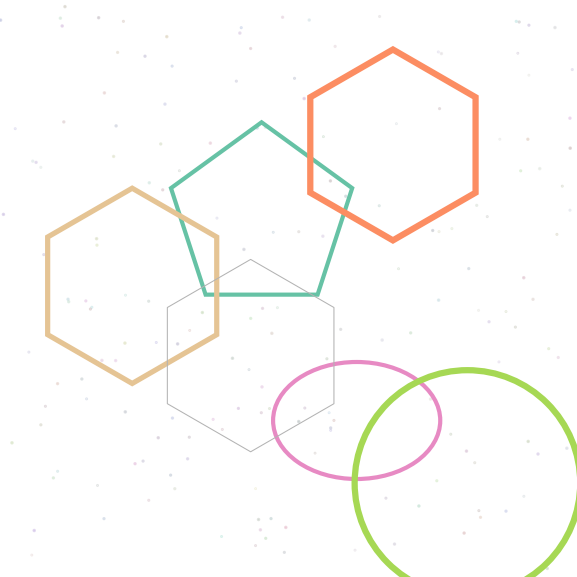[{"shape": "pentagon", "thickness": 2, "radius": 0.82, "center": [0.453, 0.622]}, {"shape": "hexagon", "thickness": 3, "radius": 0.83, "center": [0.68, 0.748]}, {"shape": "oval", "thickness": 2, "radius": 0.72, "center": [0.618, 0.271]}, {"shape": "circle", "thickness": 3, "radius": 0.98, "center": [0.809, 0.163]}, {"shape": "hexagon", "thickness": 2.5, "radius": 0.85, "center": [0.229, 0.504]}, {"shape": "hexagon", "thickness": 0.5, "radius": 0.83, "center": [0.434, 0.383]}]